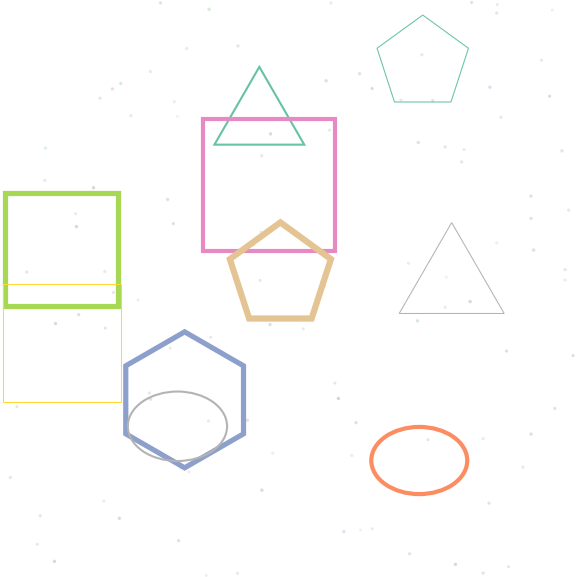[{"shape": "triangle", "thickness": 1, "radius": 0.45, "center": [0.449, 0.794]}, {"shape": "pentagon", "thickness": 0.5, "radius": 0.42, "center": [0.732, 0.89]}, {"shape": "oval", "thickness": 2, "radius": 0.42, "center": [0.726, 0.202]}, {"shape": "hexagon", "thickness": 2.5, "radius": 0.59, "center": [0.32, 0.307]}, {"shape": "square", "thickness": 2, "radius": 0.57, "center": [0.465, 0.679]}, {"shape": "square", "thickness": 2.5, "radius": 0.49, "center": [0.106, 0.567]}, {"shape": "square", "thickness": 0.5, "radius": 0.51, "center": [0.108, 0.405]}, {"shape": "pentagon", "thickness": 3, "radius": 0.46, "center": [0.485, 0.522]}, {"shape": "oval", "thickness": 1, "radius": 0.43, "center": [0.307, 0.261]}, {"shape": "triangle", "thickness": 0.5, "radius": 0.52, "center": [0.782, 0.509]}]